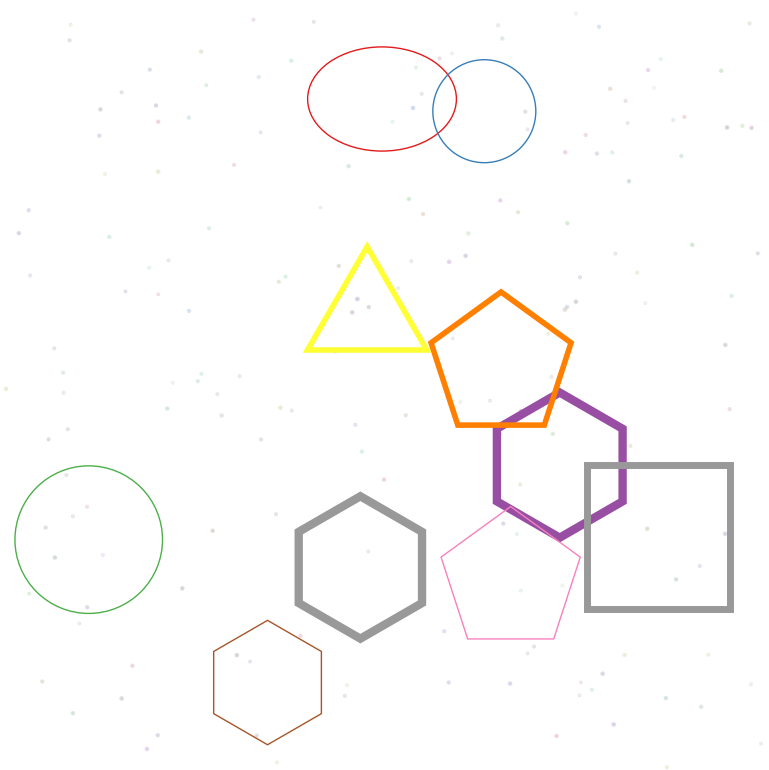[{"shape": "oval", "thickness": 0.5, "radius": 0.48, "center": [0.496, 0.871]}, {"shape": "circle", "thickness": 0.5, "radius": 0.33, "center": [0.629, 0.856]}, {"shape": "circle", "thickness": 0.5, "radius": 0.48, "center": [0.115, 0.299]}, {"shape": "hexagon", "thickness": 3, "radius": 0.47, "center": [0.727, 0.396]}, {"shape": "pentagon", "thickness": 2, "radius": 0.48, "center": [0.651, 0.525]}, {"shape": "triangle", "thickness": 2, "radius": 0.45, "center": [0.477, 0.59]}, {"shape": "hexagon", "thickness": 0.5, "radius": 0.4, "center": [0.347, 0.114]}, {"shape": "pentagon", "thickness": 0.5, "radius": 0.48, "center": [0.663, 0.247]}, {"shape": "hexagon", "thickness": 3, "radius": 0.46, "center": [0.468, 0.263]}, {"shape": "square", "thickness": 2.5, "radius": 0.47, "center": [0.855, 0.303]}]